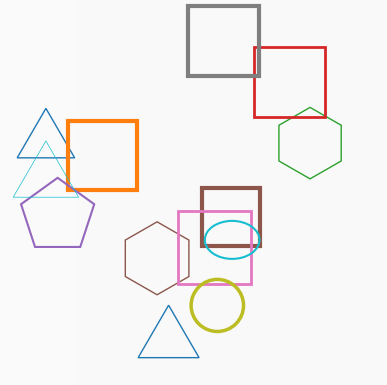[{"shape": "triangle", "thickness": 1, "radius": 0.43, "center": [0.118, 0.633]}, {"shape": "triangle", "thickness": 1, "radius": 0.45, "center": [0.435, 0.116]}, {"shape": "square", "thickness": 3, "radius": 0.44, "center": [0.264, 0.596]}, {"shape": "hexagon", "thickness": 1, "radius": 0.46, "center": [0.8, 0.628]}, {"shape": "square", "thickness": 2, "radius": 0.46, "center": [0.746, 0.787]}, {"shape": "pentagon", "thickness": 1.5, "radius": 0.5, "center": [0.149, 0.439]}, {"shape": "hexagon", "thickness": 1, "radius": 0.47, "center": [0.405, 0.329]}, {"shape": "square", "thickness": 3, "radius": 0.37, "center": [0.595, 0.436]}, {"shape": "square", "thickness": 2, "radius": 0.47, "center": [0.553, 0.357]}, {"shape": "square", "thickness": 3, "radius": 0.46, "center": [0.577, 0.894]}, {"shape": "circle", "thickness": 2.5, "radius": 0.34, "center": [0.561, 0.207]}, {"shape": "triangle", "thickness": 0.5, "radius": 0.49, "center": [0.118, 0.536]}, {"shape": "oval", "thickness": 1.5, "radius": 0.35, "center": [0.599, 0.377]}]